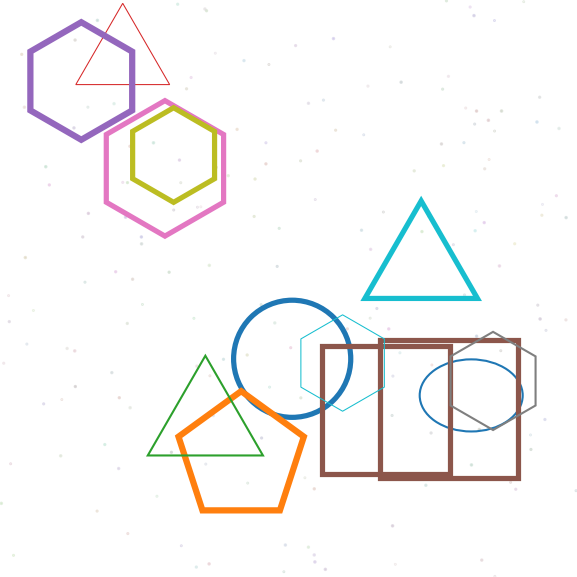[{"shape": "oval", "thickness": 1, "radius": 0.45, "center": [0.816, 0.314]}, {"shape": "circle", "thickness": 2.5, "radius": 0.51, "center": [0.506, 0.378]}, {"shape": "pentagon", "thickness": 3, "radius": 0.57, "center": [0.418, 0.208]}, {"shape": "triangle", "thickness": 1, "radius": 0.58, "center": [0.356, 0.268]}, {"shape": "triangle", "thickness": 0.5, "radius": 0.47, "center": [0.213, 0.9]}, {"shape": "hexagon", "thickness": 3, "radius": 0.51, "center": [0.141, 0.859]}, {"shape": "square", "thickness": 2.5, "radius": 0.6, "center": [0.777, 0.291]}, {"shape": "square", "thickness": 2.5, "radius": 0.55, "center": [0.668, 0.289]}, {"shape": "hexagon", "thickness": 2.5, "radius": 0.59, "center": [0.286, 0.708]}, {"shape": "hexagon", "thickness": 1, "radius": 0.42, "center": [0.854, 0.34]}, {"shape": "hexagon", "thickness": 2.5, "radius": 0.41, "center": [0.301, 0.731]}, {"shape": "hexagon", "thickness": 0.5, "radius": 0.42, "center": [0.593, 0.371]}, {"shape": "triangle", "thickness": 2.5, "radius": 0.56, "center": [0.729, 0.539]}]